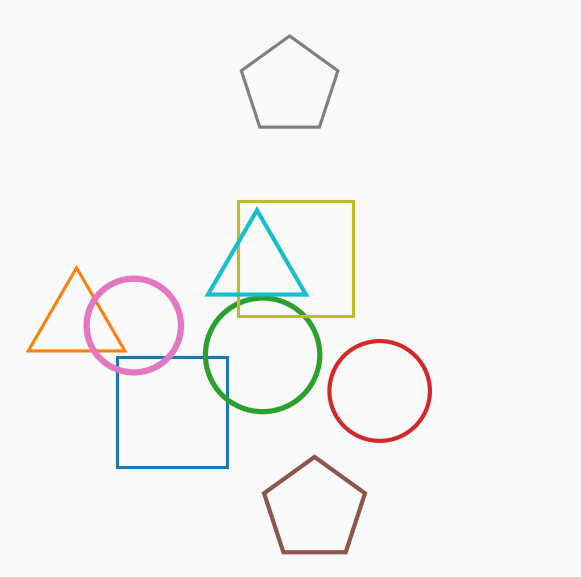[{"shape": "square", "thickness": 1.5, "radius": 0.47, "center": [0.296, 0.286]}, {"shape": "triangle", "thickness": 1.5, "radius": 0.48, "center": [0.132, 0.439]}, {"shape": "circle", "thickness": 2.5, "radius": 0.49, "center": [0.452, 0.385]}, {"shape": "circle", "thickness": 2, "radius": 0.43, "center": [0.653, 0.322]}, {"shape": "pentagon", "thickness": 2, "radius": 0.46, "center": [0.541, 0.117]}, {"shape": "circle", "thickness": 3, "radius": 0.41, "center": [0.23, 0.435]}, {"shape": "pentagon", "thickness": 1.5, "radius": 0.44, "center": [0.498, 0.85]}, {"shape": "square", "thickness": 1.5, "radius": 0.49, "center": [0.508, 0.551]}, {"shape": "triangle", "thickness": 2, "radius": 0.49, "center": [0.442, 0.538]}]